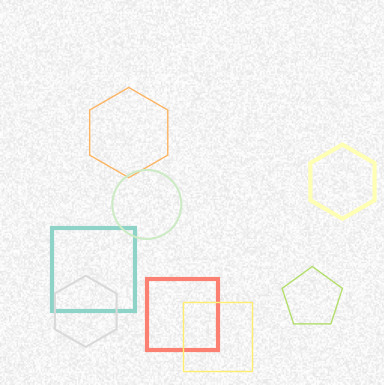[{"shape": "square", "thickness": 3, "radius": 0.53, "center": [0.243, 0.3]}, {"shape": "hexagon", "thickness": 3, "radius": 0.48, "center": [0.89, 0.528]}, {"shape": "square", "thickness": 3, "radius": 0.46, "center": [0.473, 0.183]}, {"shape": "hexagon", "thickness": 1, "radius": 0.59, "center": [0.334, 0.656]}, {"shape": "pentagon", "thickness": 1, "radius": 0.41, "center": [0.811, 0.225]}, {"shape": "hexagon", "thickness": 1.5, "radius": 0.46, "center": [0.223, 0.191]}, {"shape": "circle", "thickness": 1.5, "radius": 0.45, "center": [0.381, 0.469]}, {"shape": "square", "thickness": 1, "radius": 0.44, "center": [0.565, 0.126]}]